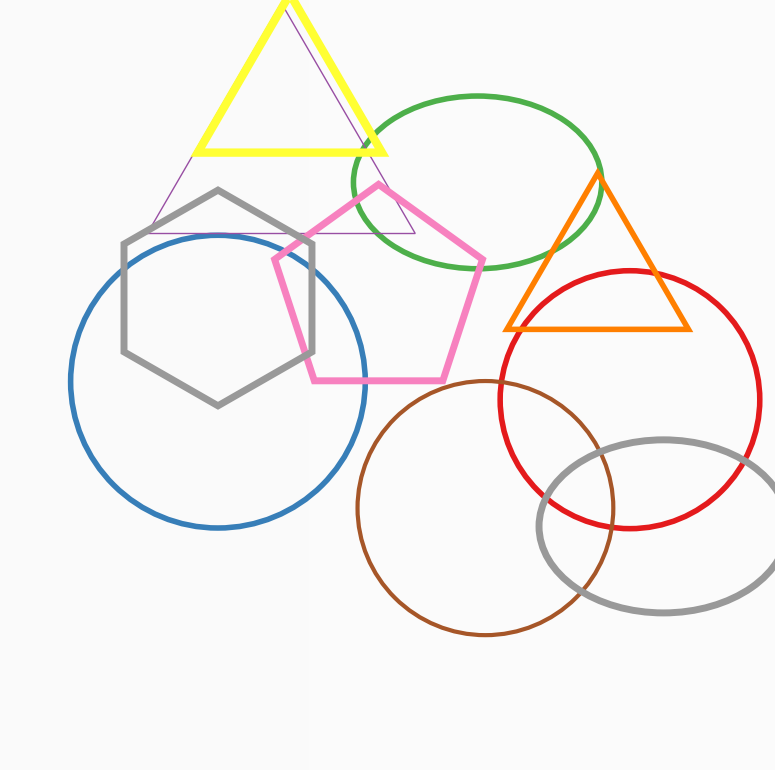[{"shape": "circle", "thickness": 2, "radius": 0.84, "center": [0.813, 0.481]}, {"shape": "circle", "thickness": 2, "radius": 0.95, "center": [0.281, 0.504]}, {"shape": "oval", "thickness": 2, "radius": 0.8, "center": [0.616, 0.763]}, {"shape": "triangle", "thickness": 0.5, "radius": 1.0, "center": [0.363, 0.797]}, {"shape": "triangle", "thickness": 2, "radius": 0.68, "center": [0.771, 0.64]}, {"shape": "triangle", "thickness": 3, "radius": 0.69, "center": [0.374, 0.87]}, {"shape": "circle", "thickness": 1.5, "radius": 0.83, "center": [0.626, 0.34]}, {"shape": "pentagon", "thickness": 2.5, "radius": 0.71, "center": [0.488, 0.62]}, {"shape": "hexagon", "thickness": 2.5, "radius": 0.7, "center": [0.281, 0.613]}, {"shape": "oval", "thickness": 2.5, "radius": 0.8, "center": [0.856, 0.316]}]